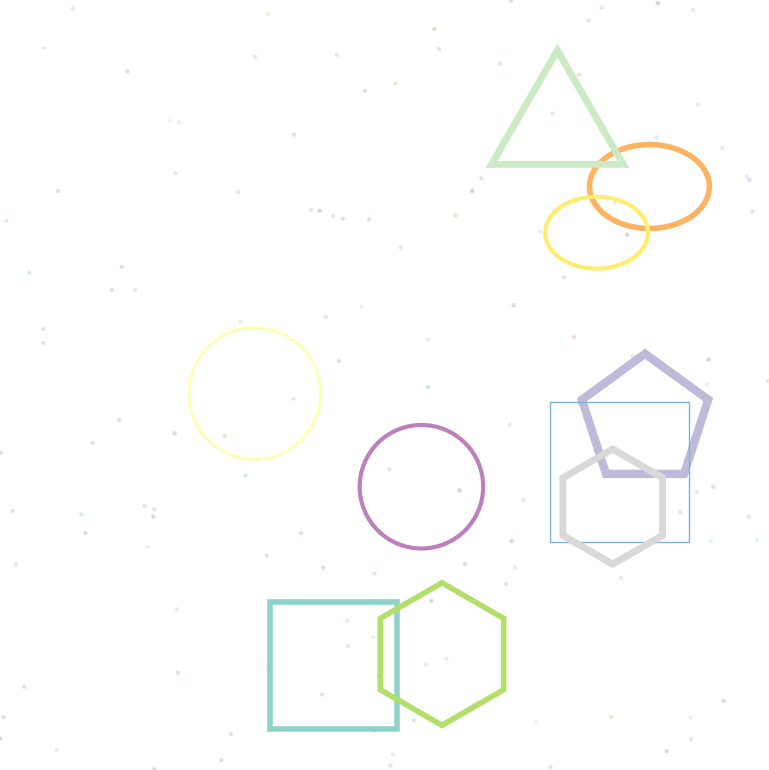[{"shape": "square", "thickness": 2, "radius": 0.41, "center": [0.433, 0.135]}, {"shape": "circle", "thickness": 1, "radius": 0.43, "center": [0.331, 0.489]}, {"shape": "pentagon", "thickness": 3, "radius": 0.43, "center": [0.838, 0.454]}, {"shape": "square", "thickness": 0.5, "radius": 0.45, "center": [0.805, 0.387]}, {"shape": "oval", "thickness": 2, "radius": 0.39, "center": [0.843, 0.758]}, {"shape": "hexagon", "thickness": 2, "radius": 0.46, "center": [0.574, 0.151]}, {"shape": "hexagon", "thickness": 2.5, "radius": 0.37, "center": [0.796, 0.342]}, {"shape": "circle", "thickness": 1.5, "radius": 0.4, "center": [0.547, 0.368]}, {"shape": "triangle", "thickness": 2.5, "radius": 0.49, "center": [0.724, 0.836]}, {"shape": "oval", "thickness": 1.5, "radius": 0.33, "center": [0.775, 0.698]}]